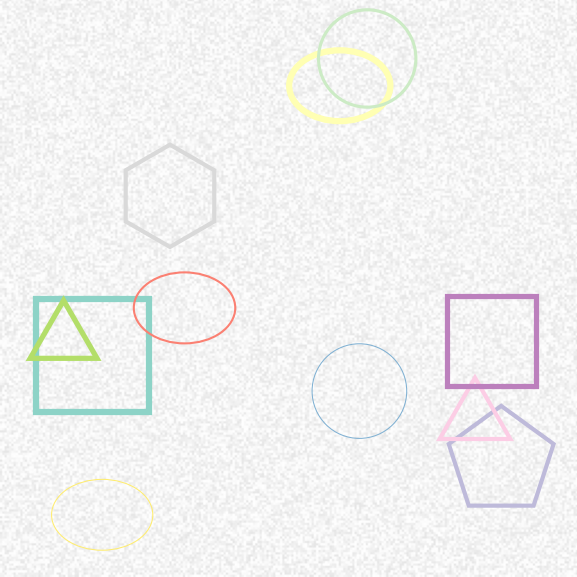[{"shape": "square", "thickness": 3, "radius": 0.49, "center": [0.16, 0.384]}, {"shape": "oval", "thickness": 3, "radius": 0.44, "center": [0.588, 0.851]}, {"shape": "pentagon", "thickness": 2, "radius": 0.48, "center": [0.868, 0.201]}, {"shape": "oval", "thickness": 1, "radius": 0.44, "center": [0.32, 0.466]}, {"shape": "circle", "thickness": 0.5, "radius": 0.41, "center": [0.622, 0.322]}, {"shape": "triangle", "thickness": 2.5, "radius": 0.33, "center": [0.11, 0.412]}, {"shape": "triangle", "thickness": 2, "radius": 0.35, "center": [0.822, 0.274]}, {"shape": "hexagon", "thickness": 2, "radius": 0.44, "center": [0.294, 0.66]}, {"shape": "square", "thickness": 2.5, "radius": 0.39, "center": [0.851, 0.408]}, {"shape": "circle", "thickness": 1.5, "radius": 0.42, "center": [0.636, 0.898]}, {"shape": "oval", "thickness": 0.5, "radius": 0.44, "center": [0.177, 0.108]}]